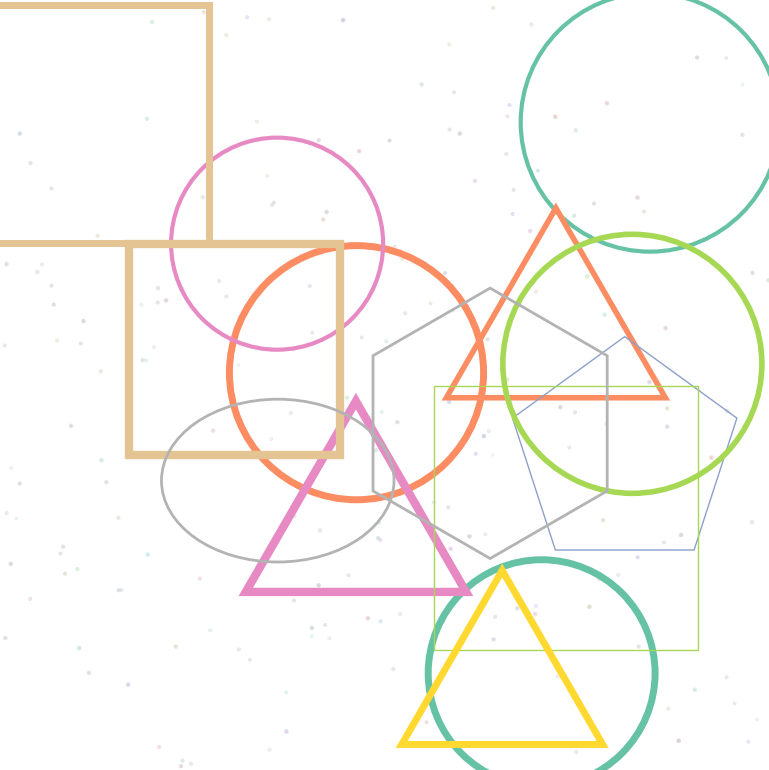[{"shape": "circle", "thickness": 1.5, "radius": 0.84, "center": [0.844, 0.841]}, {"shape": "circle", "thickness": 2.5, "radius": 0.74, "center": [0.703, 0.126]}, {"shape": "triangle", "thickness": 2, "radius": 0.82, "center": [0.722, 0.566]}, {"shape": "circle", "thickness": 2.5, "radius": 0.83, "center": [0.463, 0.516]}, {"shape": "pentagon", "thickness": 0.5, "radius": 0.77, "center": [0.811, 0.41]}, {"shape": "circle", "thickness": 1.5, "radius": 0.69, "center": [0.36, 0.684]}, {"shape": "triangle", "thickness": 3, "radius": 0.83, "center": [0.462, 0.314]}, {"shape": "square", "thickness": 0.5, "radius": 0.86, "center": [0.735, 0.328]}, {"shape": "circle", "thickness": 2, "radius": 0.84, "center": [0.821, 0.528]}, {"shape": "triangle", "thickness": 2.5, "radius": 0.75, "center": [0.652, 0.109]}, {"shape": "square", "thickness": 3, "radius": 0.68, "center": [0.304, 0.546]}, {"shape": "square", "thickness": 2.5, "radius": 0.77, "center": [0.117, 0.839]}, {"shape": "oval", "thickness": 1, "radius": 0.76, "center": [0.361, 0.376]}, {"shape": "hexagon", "thickness": 1, "radius": 0.88, "center": [0.637, 0.45]}]